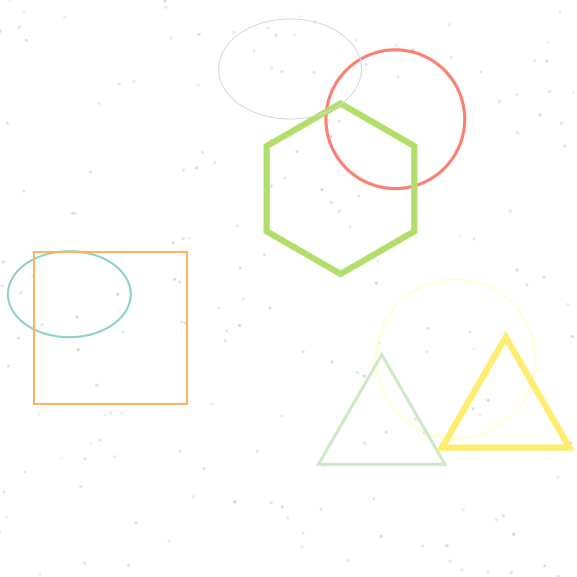[{"shape": "oval", "thickness": 1, "radius": 0.53, "center": [0.12, 0.49]}, {"shape": "circle", "thickness": 0.5, "radius": 0.69, "center": [0.789, 0.378]}, {"shape": "circle", "thickness": 1.5, "radius": 0.6, "center": [0.685, 0.793]}, {"shape": "square", "thickness": 1, "radius": 0.66, "center": [0.191, 0.431]}, {"shape": "hexagon", "thickness": 3, "radius": 0.74, "center": [0.59, 0.672]}, {"shape": "oval", "thickness": 0.5, "radius": 0.62, "center": [0.502, 0.88]}, {"shape": "triangle", "thickness": 1.5, "radius": 0.63, "center": [0.661, 0.258]}, {"shape": "triangle", "thickness": 3, "radius": 0.64, "center": [0.876, 0.288]}]